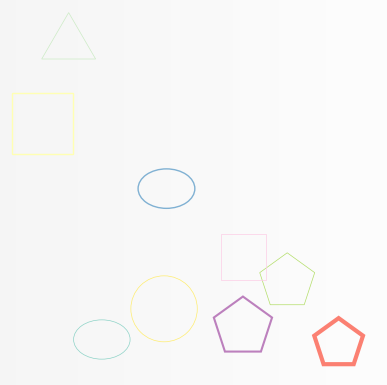[{"shape": "oval", "thickness": 0.5, "radius": 0.36, "center": [0.263, 0.118]}, {"shape": "square", "thickness": 1, "radius": 0.39, "center": [0.11, 0.679]}, {"shape": "pentagon", "thickness": 3, "radius": 0.33, "center": [0.874, 0.108]}, {"shape": "oval", "thickness": 1, "radius": 0.37, "center": [0.43, 0.51]}, {"shape": "pentagon", "thickness": 0.5, "radius": 0.37, "center": [0.741, 0.269]}, {"shape": "square", "thickness": 0.5, "radius": 0.29, "center": [0.628, 0.332]}, {"shape": "pentagon", "thickness": 1.5, "radius": 0.39, "center": [0.627, 0.151]}, {"shape": "triangle", "thickness": 0.5, "radius": 0.4, "center": [0.177, 0.887]}, {"shape": "circle", "thickness": 0.5, "radius": 0.43, "center": [0.423, 0.198]}]